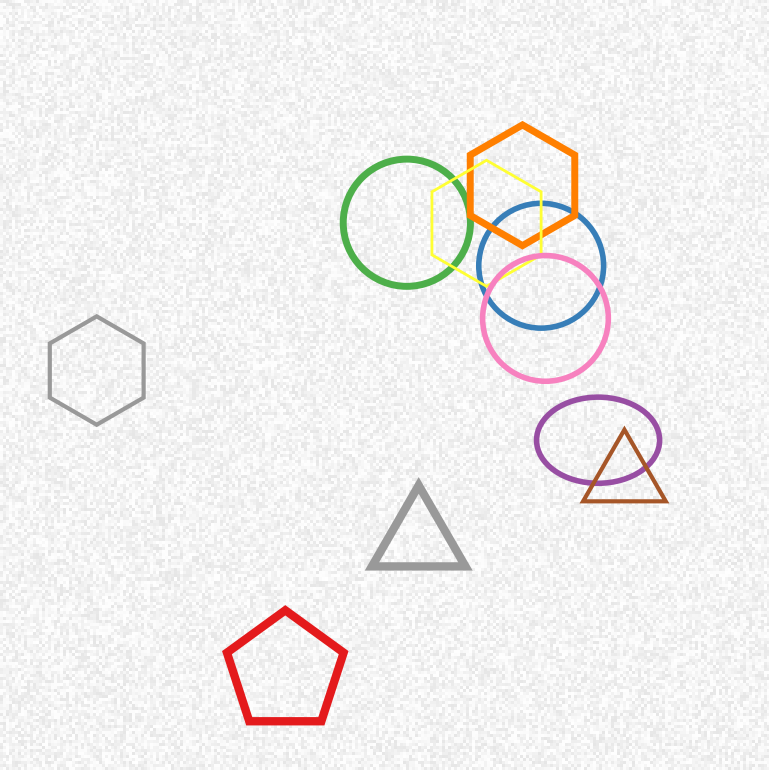[{"shape": "pentagon", "thickness": 3, "radius": 0.4, "center": [0.371, 0.128]}, {"shape": "circle", "thickness": 2, "radius": 0.41, "center": [0.703, 0.655]}, {"shape": "circle", "thickness": 2.5, "radius": 0.41, "center": [0.528, 0.711]}, {"shape": "oval", "thickness": 2, "radius": 0.4, "center": [0.777, 0.428]}, {"shape": "hexagon", "thickness": 2.5, "radius": 0.39, "center": [0.679, 0.759]}, {"shape": "hexagon", "thickness": 1, "radius": 0.41, "center": [0.632, 0.71]}, {"shape": "triangle", "thickness": 1.5, "radius": 0.31, "center": [0.811, 0.38]}, {"shape": "circle", "thickness": 2, "radius": 0.41, "center": [0.708, 0.586]}, {"shape": "hexagon", "thickness": 1.5, "radius": 0.35, "center": [0.126, 0.519]}, {"shape": "triangle", "thickness": 3, "radius": 0.35, "center": [0.544, 0.299]}]